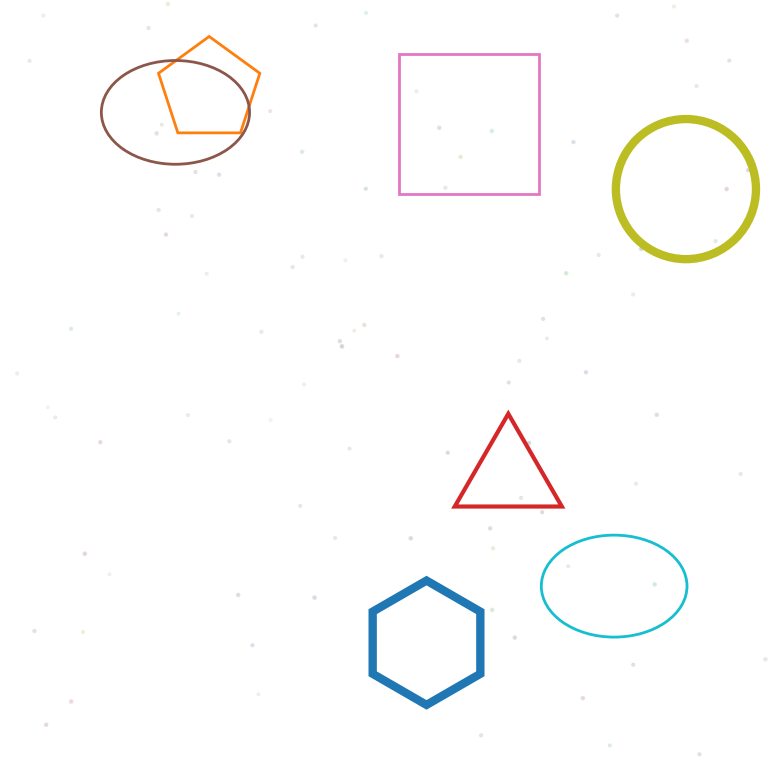[{"shape": "hexagon", "thickness": 3, "radius": 0.4, "center": [0.554, 0.165]}, {"shape": "pentagon", "thickness": 1, "radius": 0.35, "center": [0.272, 0.883]}, {"shape": "triangle", "thickness": 1.5, "radius": 0.4, "center": [0.66, 0.382]}, {"shape": "oval", "thickness": 1, "radius": 0.48, "center": [0.228, 0.854]}, {"shape": "square", "thickness": 1, "radius": 0.45, "center": [0.609, 0.839]}, {"shape": "circle", "thickness": 3, "radius": 0.45, "center": [0.891, 0.754]}, {"shape": "oval", "thickness": 1, "radius": 0.47, "center": [0.798, 0.239]}]